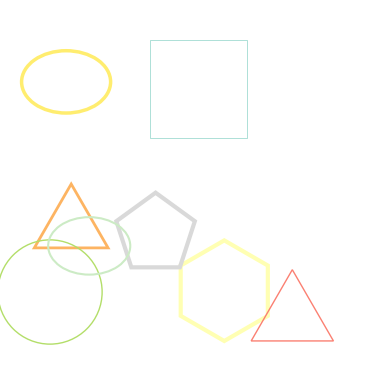[{"shape": "square", "thickness": 0.5, "radius": 0.63, "center": [0.515, 0.769]}, {"shape": "hexagon", "thickness": 3, "radius": 0.65, "center": [0.583, 0.245]}, {"shape": "triangle", "thickness": 1, "radius": 0.62, "center": [0.759, 0.176]}, {"shape": "triangle", "thickness": 2, "radius": 0.55, "center": [0.185, 0.411]}, {"shape": "circle", "thickness": 1, "radius": 0.68, "center": [0.13, 0.242]}, {"shape": "pentagon", "thickness": 3, "radius": 0.54, "center": [0.404, 0.392]}, {"shape": "oval", "thickness": 1.5, "radius": 0.53, "center": [0.232, 0.361]}, {"shape": "oval", "thickness": 2.5, "radius": 0.58, "center": [0.172, 0.787]}]